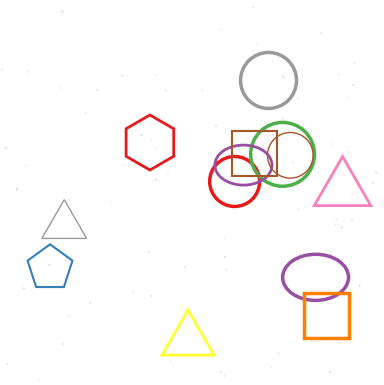[{"shape": "circle", "thickness": 2.5, "radius": 0.32, "center": [0.609, 0.529]}, {"shape": "hexagon", "thickness": 2, "radius": 0.36, "center": [0.389, 0.63]}, {"shape": "pentagon", "thickness": 1.5, "radius": 0.31, "center": [0.13, 0.304]}, {"shape": "circle", "thickness": 2.5, "radius": 0.41, "center": [0.734, 0.599]}, {"shape": "oval", "thickness": 2.5, "radius": 0.43, "center": [0.82, 0.28]}, {"shape": "oval", "thickness": 2, "radius": 0.37, "center": [0.632, 0.571]}, {"shape": "square", "thickness": 2.5, "radius": 0.29, "center": [0.847, 0.181]}, {"shape": "triangle", "thickness": 2, "radius": 0.39, "center": [0.488, 0.117]}, {"shape": "square", "thickness": 1.5, "radius": 0.3, "center": [0.662, 0.601]}, {"shape": "circle", "thickness": 1, "radius": 0.3, "center": [0.754, 0.597]}, {"shape": "triangle", "thickness": 2, "radius": 0.42, "center": [0.89, 0.508]}, {"shape": "circle", "thickness": 2.5, "radius": 0.36, "center": [0.698, 0.791]}, {"shape": "triangle", "thickness": 1, "radius": 0.34, "center": [0.167, 0.414]}]